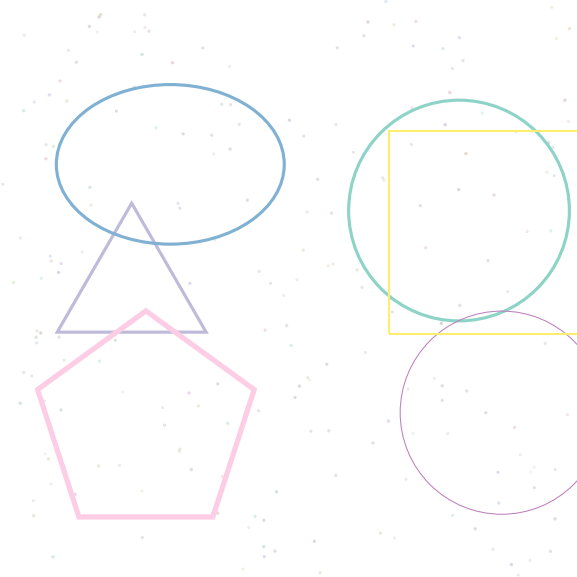[{"shape": "circle", "thickness": 1.5, "radius": 0.96, "center": [0.795, 0.635]}, {"shape": "triangle", "thickness": 1.5, "radius": 0.74, "center": [0.228, 0.498]}, {"shape": "oval", "thickness": 1.5, "radius": 0.99, "center": [0.295, 0.715]}, {"shape": "pentagon", "thickness": 2.5, "radius": 0.99, "center": [0.253, 0.264]}, {"shape": "circle", "thickness": 0.5, "radius": 0.88, "center": [0.869, 0.285]}, {"shape": "square", "thickness": 1, "radius": 0.88, "center": [0.848, 0.597]}]